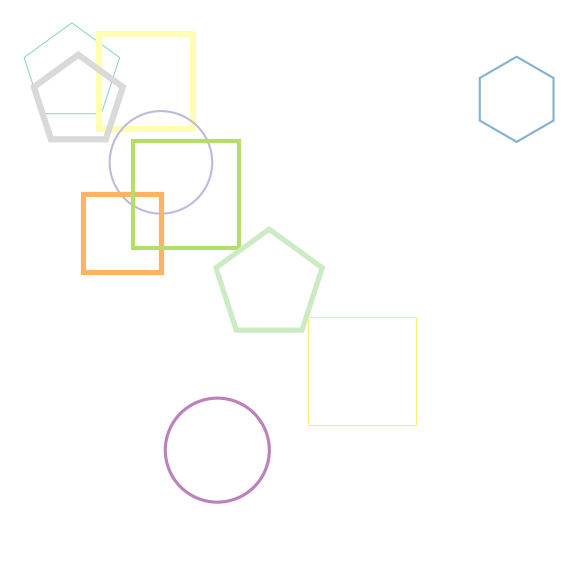[{"shape": "pentagon", "thickness": 0.5, "radius": 0.43, "center": [0.124, 0.873]}, {"shape": "square", "thickness": 3, "radius": 0.41, "center": [0.253, 0.858]}, {"shape": "circle", "thickness": 1, "radius": 0.44, "center": [0.279, 0.718]}, {"shape": "hexagon", "thickness": 1, "radius": 0.37, "center": [0.895, 0.827]}, {"shape": "square", "thickness": 2.5, "radius": 0.34, "center": [0.211, 0.595]}, {"shape": "square", "thickness": 2, "radius": 0.46, "center": [0.322, 0.662]}, {"shape": "pentagon", "thickness": 3, "radius": 0.4, "center": [0.136, 0.823]}, {"shape": "circle", "thickness": 1.5, "radius": 0.45, "center": [0.376, 0.22]}, {"shape": "pentagon", "thickness": 2.5, "radius": 0.48, "center": [0.466, 0.506]}, {"shape": "square", "thickness": 0.5, "radius": 0.47, "center": [0.626, 0.356]}]